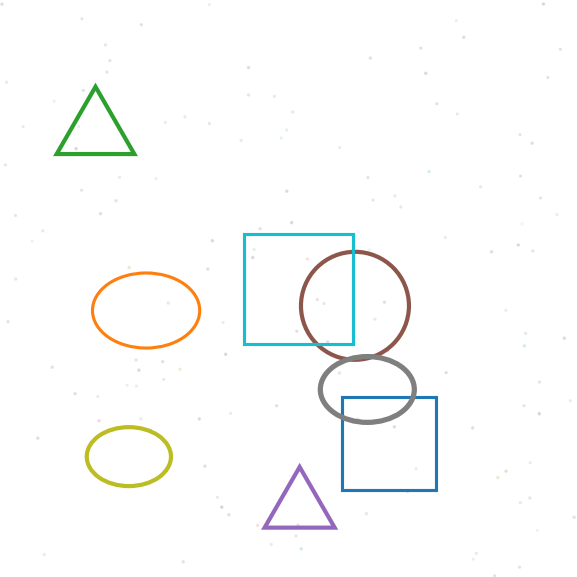[{"shape": "square", "thickness": 1.5, "radius": 0.4, "center": [0.674, 0.231]}, {"shape": "oval", "thickness": 1.5, "radius": 0.46, "center": [0.253, 0.461]}, {"shape": "triangle", "thickness": 2, "radius": 0.39, "center": [0.165, 0.771]}, {"shape": "triangle", "thickness": 2, "radius": 0.35, "center": [0.519, 0.12]}, {"shape": "circle", "thickness": 2, "radius": 0.47, "center": [0.615, 0.47]}, {"shape": "oval", "thickness": 2.5, "radius": 0.41, "center": [0.636, 0.325]}, {"shape": "oval", "thickness": 2, "radius": 0.36, "center": [0.223, 0.208]}, {"shape": "square", "thickness": 1.5, "radius": 0.47, "center": [0.517, 0.499]}]